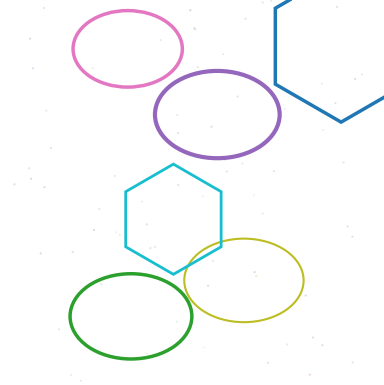[{"shape": "hexagon", "thickness": 2.5, "radius": 0.99, "center": [0.886, 0.88]}, {"shape": "oval", "thickness": 2.5, "radius": 0.79, "center": [0.34, 0.178]}, {"shape": "oval", "thickness": 3, "radius": 0.81, "center": [0.564, 0.702]}, {"shape": "oval", "thickness": 2.5, "radius": 0.71, "center": [0.332, 0.873]}, {"shape": "oval", "thickness": 1.5, "radius": 0.78, "center": [0.634, 0.272]}, {"shape": "hexagon", "thickness": 2, "radius": 0.72, "center": [0.45, 0.431]}]